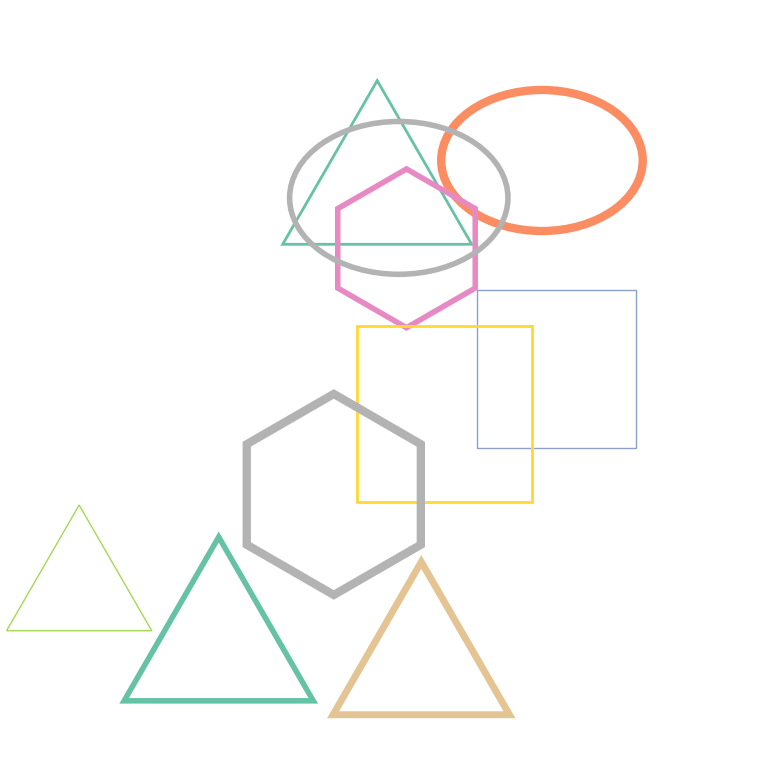[{"shape": "triangle", "thickness": 1, "radius": 0.71, "center": [0.49, 0.754]}, {"shape": "triangle", "thickness": 2, "radius": 0.71, "center": [0.284, 0.161]}, {"shape": "oval", "thickness": 3, "radius": 0.65, "center": [0.704, 0.792]}, {"shape": "square", "thickness": 0.5, "radius": 0.51, "center": [0.722, 0.521]}, {"shape": "hexagon", "thickness": 2, "radius": 0.52, "center": [0.528, 0.677]}, {"shape": "triangle", "thickness": 0.5, "radius": 0.54, "center": [0.103, 0.235]}, {"shape": "square", "thickness": 1, "radius": 0.57, "center": [0.577, 0.463]}, {"shape": "triangle", "thickness": 2.5, "radius": 0.66, "center": [0.547, 0.138]}, {"shape": "hexagon", "thickness": 3, "radius": 0.65, "center": [0.434, 0.358]}, {"shape": "oval", "thickness": 2, "radius": 0.71, "center": [0.518, 0.743]}]